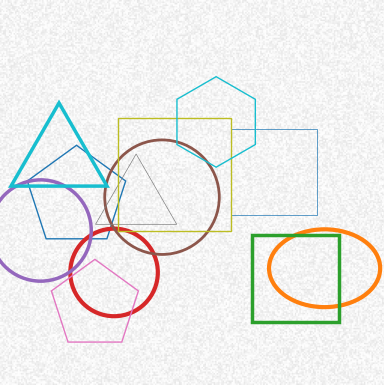[{"shape": "square", "thickness": 0.5, "radius": 0.56, "center": [0.712, 0.553]}, {"shape": "pentagon", "thickness": 1, "radius": 0.67, "center": [0.199, 0.488]}, {"shape": "oval", "thickness": 3, "radius": 0.72, "center": [0.843, 0.303]}, {"shape": "square", "thickness": 2.5, "radius": 0.56, "center": [0.767, 0.276]}, {"shape": "circle", "thickness": 3, "radius": 0.57, "center": [0.296, 0.292]}, {"shape": "circle", "thickness": 2.5, "radius": 0.66, "center": [0.106, 0.401]}, {"shape": "circle", "thickness": 2, "radius": 0.74, "center": [0.421, 0.488]}, {"shape": "pentagon", "thickness": 1, "radius": 0.59, "center": [0.246, 0.208]}, {"shape": "triangle", "thickness": 0.5, "radius": 0.61, "center": [0.354, 0.478]}, {"shape": "square", "thickness": 1, "radius": 0.74, "center": [0.454, 0.547]}, {"shape": "hexagon", "thickness": 1, "radius": 0.59, "center": [0.561, 0.683]}, {"shape": "triangle", "thickness": 2.5, "radius": 0.72, "center": [0.153, 0.589]}]